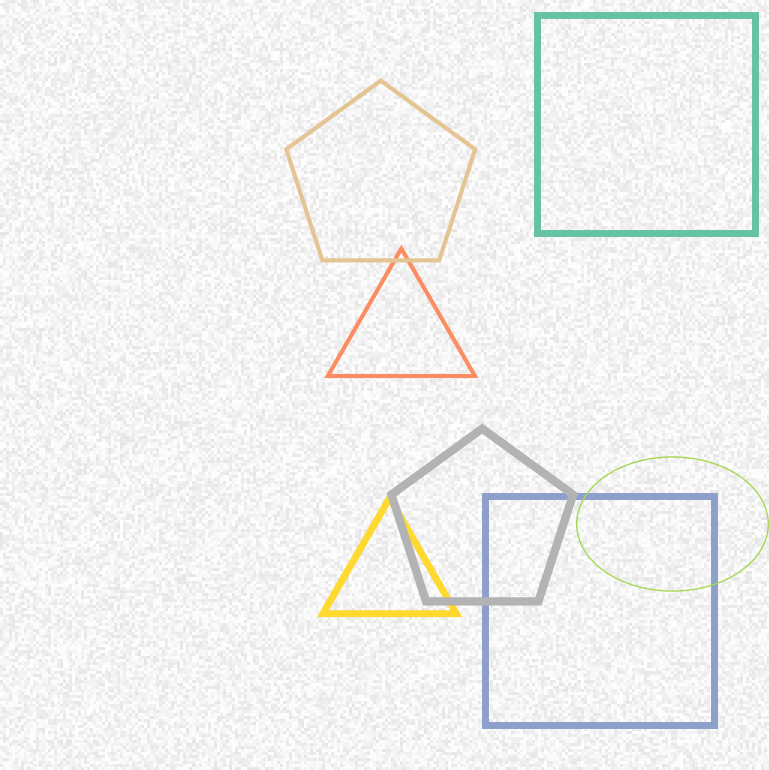[{"shape": "square", "thickness": 2.5, "radius": 0.71, "center": [0.839, 0.839]}, {"shape": "triangle", "thickness": 1.5, "radius": 0.55, "center": [0.521, 0.567]}, {"shape": "square", "thickness": 2.5, "radius": 0.74, "center": [0.778, 0.207]}, {"shape": "oval", "thickness": 0.5, "radius": 0.62, "center": [0.873, 0.319]}, {"shape": "triangle", "thickness": 2.5, "radius": 0.5, "center": [0.506, 0.253]}, {"shape": "pentagon", "thickness": 1.5, "radius": 0.65, "center": [0.494, 0.766]}, {"shape": "pentagon", "thickness": 3, "radius": 0.62, "center": [0.626, 0.319]}]